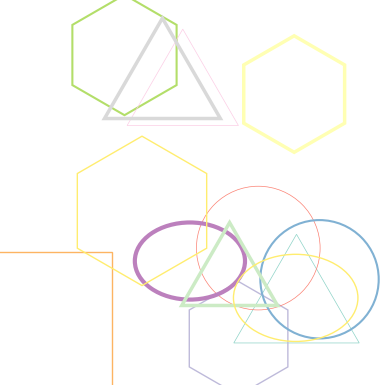[{"shape": "triangle", "thickness": 0.5, "radius": 0.94, "center": [0.77, 0.203]}, {"shape": "hexagon", "thickness": 2.5, "radius": 0.76, "center": [0.764, 0.756]}, {"shape": "hexagon", "thickness": 1, "radius": 0.74, "center": [0.62, 0.121]}, {"shape": "circle", "thickness": 0.5, "radius": 0.8, "center": [0.671, 0.356]}, {"shape": "circle", "thickness": 1.5, "radius": 0.77, "center": [0.83, 0.275]}, {"shape": "square", "thickness": 1, "radius": 0.94, "center": [0.103, 0.158]}, {"shape": "hexagon", "thickness": 1.5, "radius": 0.78, "center": [0.323, 0.857]}, {"shape": "triangle", "thickness": 0.5, "radius": 0.83, "center": [0.475, 0.757]}, {"shape": "triangle", "thickness": 2.5, "radius": 0.87, "center": [0.422, 0.779]}, {"shape": "oval", "thickness": 3, "radius": 0.72, "center": [0.493, 0.322]}, {"shape": "triangle", "thickness": 2.5, "radius": 0.72, "center": [0.596, 0.278]}, {"shape": "oval", "thickness": 1, "radius": 0.81, "center": [0.768, 0.226]}, {"shape": "hexagon", "thickness": 1, "radius": 0.97, "center": [0.369, 0.452]}]